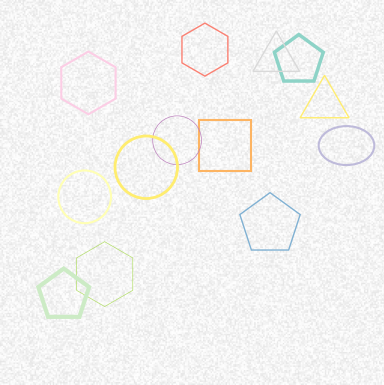[{"shape": "pentagon", "thickness": 2.5, "radius": 0.33, "center": [0.776, 0.844]}, {"shape": "circle", "thickness": 1.5, "radius": 0.34, "center": [0.22, 0.489]}, {"shape": "oval", "thickness": 1.5, "radius": 0.36, "center": [0.9, 0.622]}, {"shape": "hexagon", "thickness": 1, "radius": 0.34, "center": [0.532, 0.871]}, {"shape": "pentagon", "thickness": 1, "radius": 0.41, "center": [0.701, 0.417]}, {"shape": "square", "thickness": 1.5, "radius": 0.33, "center": [0.585, 0.621]}, {"shape": "hexagon", "thickness": 0.5, "radius": 0.42, "center": [0.272, 0.288]}, {"shape": "hexagon", "thickness": 1.5, "radius": 0.41, "center": [0.23, 0.785]}, {"shape": "triangle", "thickness": 1, "radius": 0.35, "center": [0.718, 0.85]}, {"shape": "circle", "thickness": 0.5, "radius": 0.32, "center": [0.46, 0.636]}, {"shape": "pentagon", "thickness": 3, "radius": 0.35, "center": [0.166, 0.233]}, {"shape": "circle", "thickness": 2, "radius": 0.41, "center": [0.38, 0.566]}, {"shape": "triangle", "thickness": 1, "radius": 0.37, "center": [0.843, 0.731]}]